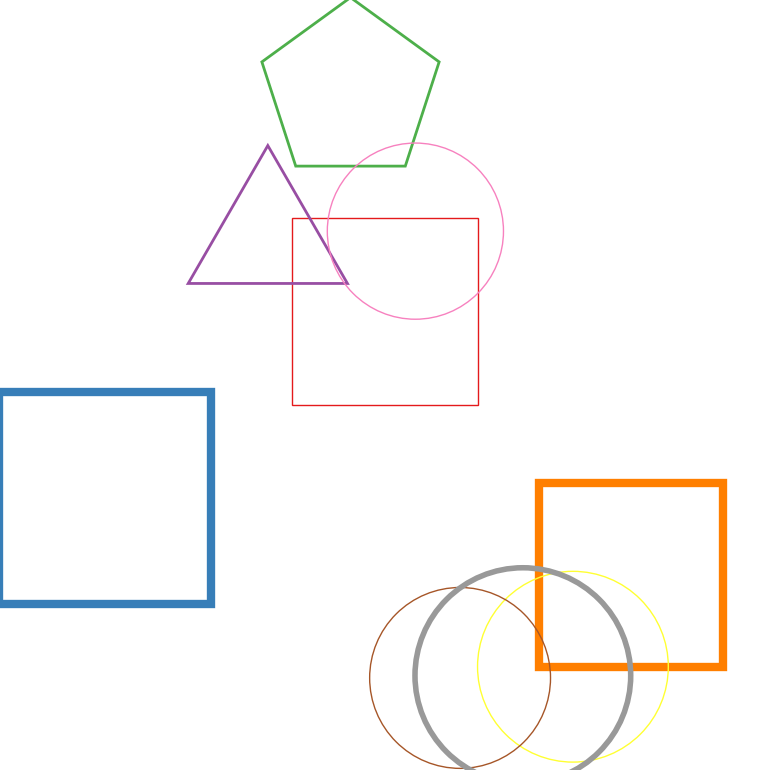[{"shape": "square", "thickness": 0.5, "radius": 0.61, "center": [0.5, 0.595]}, {"shape": "square", "thickness": 3, "radius": 0.69, "center": [0.136, 0.353]}, {"shape": "pentagon", "thickness": 1, "radius": 0.61, "center": [0.455, 0.882]}, {"shape": "triangle", "thickness": 1, "radius": 0.6, "center": [0.348, 0.692]}, {"shape": "square", "thickness": 3, "radius": 0.6, "center": [0.819, 0.253]}, {"shape": "circle", "thickness": 0.5, "radius": 0.62, "center": [0.744, 0.134]}, {"shape": "circle", "thickness": 0.5, "radius": 0.59, "center": [0.598, 0.12]}, {"shape": "circle", "thickness": 0.5, "radius": 0.57, "center": [0.539, 0.7]}, {"shape": "circle", "thickness": 2, "radius": 0.7, "center": [0.679, 0.123]}]